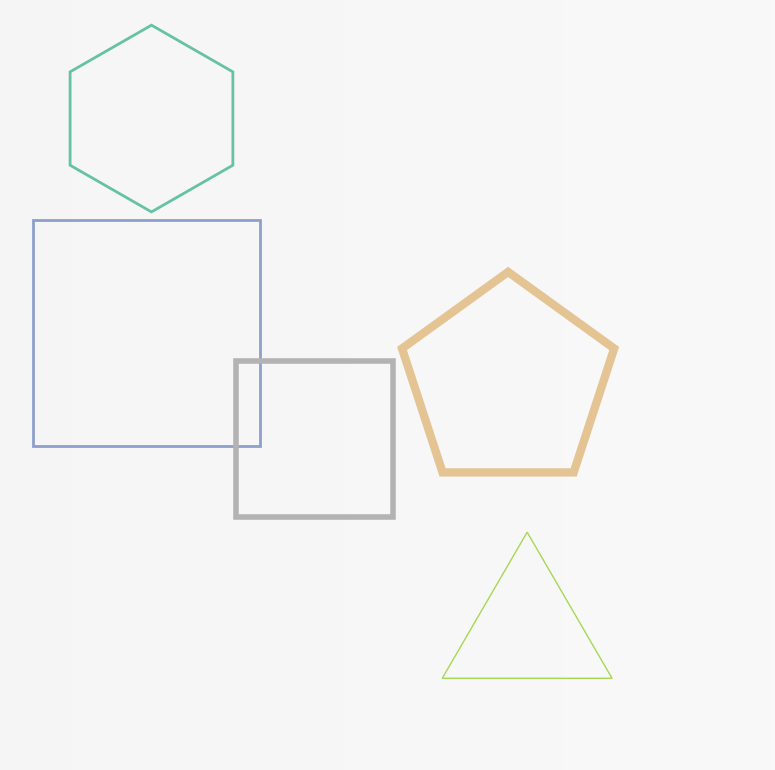[{"shape": "hexagon", "thickness": 1, "radius": 0.61, "center": [0.195, 0.846]}, {"shape": "square", "thickness": 1, "radius": 0.73, "center": [0.189, 0.568]}, {"shape": "triangle", "thickness": 0.5, "radius": 0.63, "center": [0.68, 0.182]}, {"shape": "pentagon", "thickness": 3, "radius": 0.72, "center": [0.656, 0.503]}, {"shape": "square", "thickness": 2, "radius": 0.51, "center": [0.406, 0.43]}]